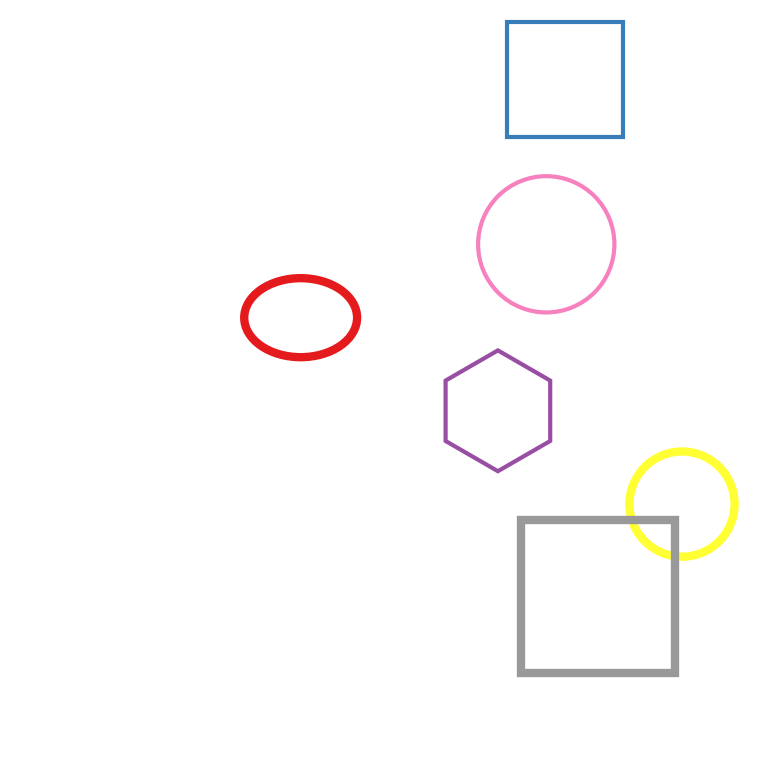[{"shape": "oval", "thickness": 3, "radius": 0.37, "center": [0.39, 0.587]}, {"shape": "square", "thickness": 1.5, "radius": 0.37, "center": [0.734, 0.897]}, {"shape": "hexagon", "thickness": 1.5, "radius": 0.39, "center": [0.647, 0.467]}, {"shape": "circle", "thickness": 3, "radius": 0.34, "center": [0.886, 0.345]}, {"shape": "circle", "thickness": 1.5, "radius": 0.44, "center": [0.709, 0.683]}, {"shape": "square", "thickness": 3, "radius": 0.5, "center": [0.777, 0.225]}]